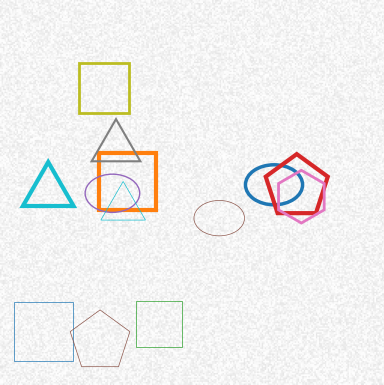[{"shape": "oval", "thickness": 2.5, "radius": 0.37, "center": [0.712, 0.52]}, {"shape": "square", "thickness": 0.5, "radius": 0.38, "center": [0.113, 0.139]}, {"shape": "square", "thickness": 3, "radius": 0.37, "center": [0.331, 0.528]}, {"shape": "square", "thickness": 0.5, "radius": 0.3, "center": [0.414, 0.158]}, {"shape": "pentagon", "thickness": 3, "radius": 0.42, "center": [0.771, 0.515]}, {"shape": "oval", "thickness": 1, "radius": 0.35, "center": [0.292, 0.498]}, {"shape": "oval", "thickness": 0.5, "radius": 0.33, "center": [0.569, 0.433]}, {"shape": "pentagon", "thickness": 0.5, "radius": 0.41, "center": [0.26, 0.113]}, {"shape": "hexagon", "thickness": 2, "radius": 0.34, "center": [0.783, 0.489]}, {"shape": "triangle", "thickness": 1.5, "radius": 0.37, "center": [0.301, 0.618]}, {"shape": "square", "thickness": 2, "radius": 0.32, "center": [0.27, 0.77]}, {"shape": "triangle", "thickness": 0.5, "radius": 0.33, "center": [0.32, 0.462]}, {"shape": "triangle", "thickness": 3, "radius": 0.38, "center": [0.125, 0.503]}]